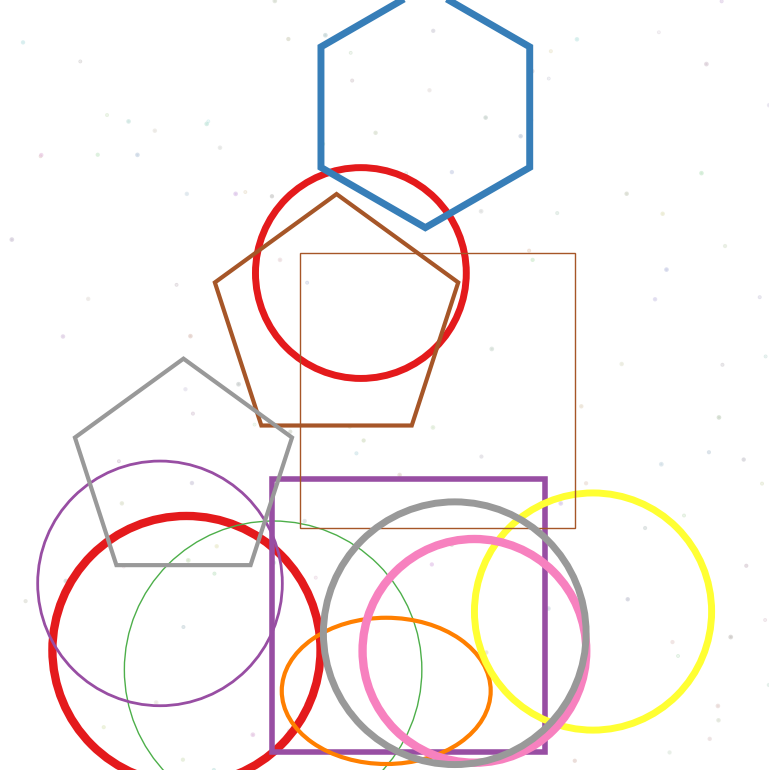[{"shape": "circle", "thickness": 2.5, "radius": 0.68, "center": [0.469, 0.645]}, {"shape": "circle", "thickness": 3, "radius": 0.87, "center": [0.242, 0.156]}, {"shape": "hexagon", "thickness": 2.5, "radius": 0.78, "center": [0.552, 0.861]}, {"shape": "circle", "thickness": 0.5, "radius": 0.97, "center": [0.355, 0.13]}, {"shape": "circle", "thickness": 1, "radius": 0.79, "center": [0.208, 0.242]}, {"shape": "square", "thickness": 2, "radius": 0.89, "center": [0.53, 0.201]}, {"shape": "oval", "thickness": 1.5, "radius": 0.68, "center": [0.502, 0.103]}, {"shape": "circle", "thickness": 2.5, "radius": 0.77, "center": [0.77, 0.206]}, {"shape": "pentagon", "thickness": 1.5, "radius": 0.83, "center": [0.437, 0.582]}, {"shape": "square", "thickness": 0.5, "radius": 0.89, "center": [0.568, 0.493]}, {"shape": "circle", "thickness": 3, "radius": 0.73, "center": [0.616, 0.155]}, {"shape": "pentagon", "thickness": 1.5, "radius": 0.74, "center": [0.238, 0.386]}, {"shape": "circle", "thickness": 2.5, "radius": 0.85, "center": [0.591, 0.178]}]